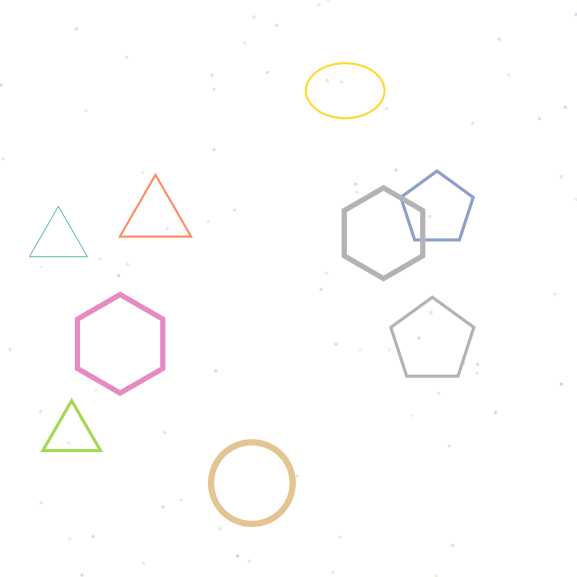[{"shape": "triangle", "thickness": 0.5, "radius": 0.29, "center": [0.101, 0.584]}, {"shape": "triangle", "thickness": 1, "radius": 0.36, "center": [0.269, 0.625]}, {"shape": "pentagon", "thickness": 1.5, "radius": 0.33, "center": [0.757, 0.637]}, {"shape": "hexagon", "thickness": 2.5, "radius": 0.43, "center": [0.208, 0.404]}, {"shape": "triangle", "thickness": 1.5, "radius": 0.29, "center": [0.124, 0.248]}, {"shape": "oval", "thickness": 1, "radius": 0.34, "center": [0.598, 0.842]}, {"shape": "circle", "thickness": 3, "radius": 0.35, "center": [0.436, 0.163]}, {"shape": "hexagon", "thickness": 2.5, "radius": 0.39, "center": [0.664, 0.595]}, {"shape": "pentagon", "thickness": 1.5, "radius": 0.38, "center": [0.749, 0.409]}]